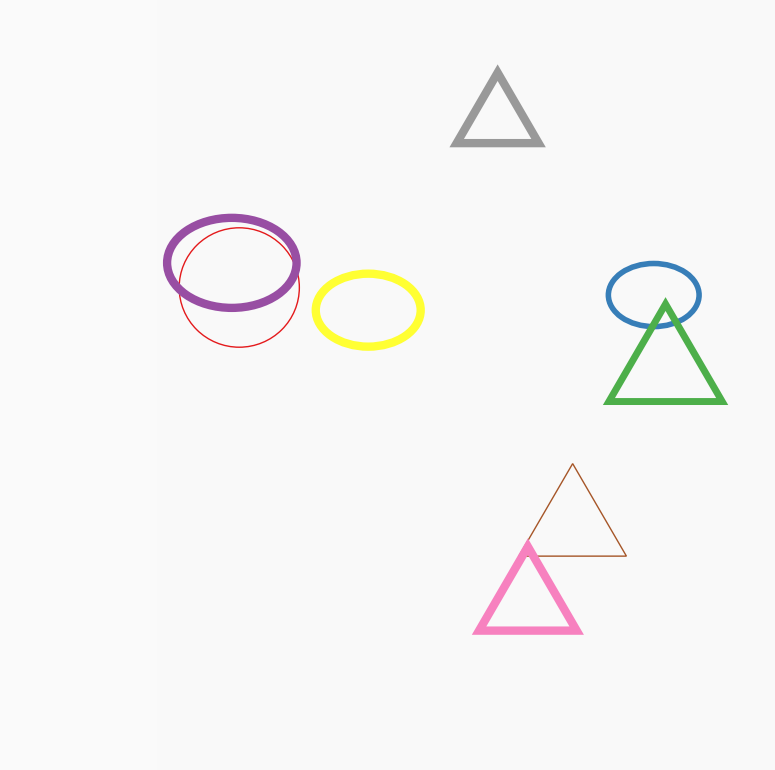[{"shape": "circle", "thickness": 0.5, "radius": 0.39, "center": [0.309, 0.627]}, {"shape": "oval", "thickness": 2, "radius": 0.29, "center": [0.844, 0.617]}, {"shape": "triangle", "thickness": 2.5, "radius": 0.42, "center": [0.859, 0.521]}, {"shape": "oval", "thickness": 3, "radius": 0.42, "center": [0.299, 0.659]}, {"shape": "oval", "thickness": 3, "radius": 0.34, "center": [0.475, 0.597]}, {"shape": "triangle", "thickness": 0.5, "radius": 0.4, "center": [0.739, 0.318]}, {"shape": "triangle", "thickness": 3, "radius": 0.36, "center": [0.681, 0.217]}, {"shape": "triangle", "thickness": 3, "radius": 0.3, "center": [0.642, 0.845]}]